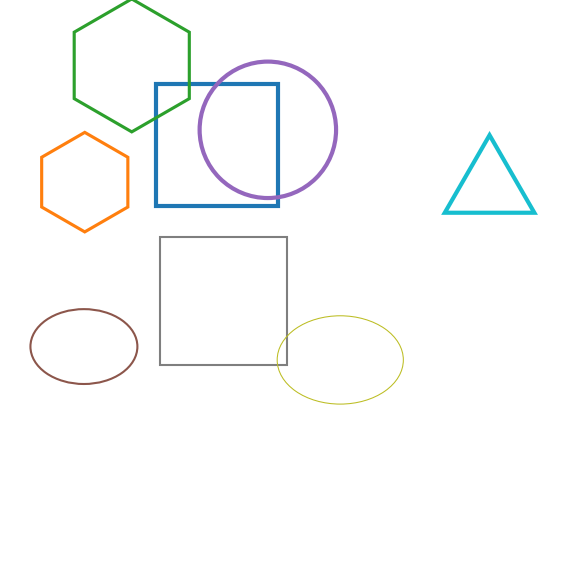[{"shape": "square", "thickness": 2, "radius": 0.53, "center": [0.376, 0.748]}, {"shape": "hexagon", "thickness": 1.5, "radius": 0.43, "center": [0.147, 0.684]}, {"shape": "hexagon", "thickness": 1.5, "radius": 0.58, "center": [0.228, 0.886]}, {"shape": "circle", "thickness": 2, "radius": 0.59, "center": [0.464, 0.774]}, {"shape": "oval", "thickness": 1, "radius": 0.46, "center": [0.145, 0.399]}, {"shape": "square", "thickness": 1, "radius": 0.55, "center": [0.387, 0.478]}, {"shape": "oval", "thickness": 0.5, "radius": 0.55, "center": [0.589, 0.376]}, {"shape": "triangle", "thickness": 2, "radius": 0.45, "center": [0.848, 0.676]}]